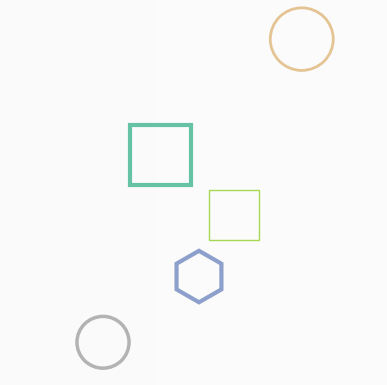[{"shape": "square", "thickness": 3, "radius": 0.39, "center": [0.415, 0.598]}, {"shape": "hexagon", "thickness": 3, "radius": 0.33, "center": [0.514, 0.282]}, {"shape": "square", "thickness": 1, "radius": 0.32, "center": [0.605, 0.442]}, {"shape": "circle", "thickness": 2, "radius": 0.41, "center": [0.779, 0.898]}, {"shape": "circle", "thickness": 2.5, "radius": 0.34, "center": [0.266, 0.111]}]